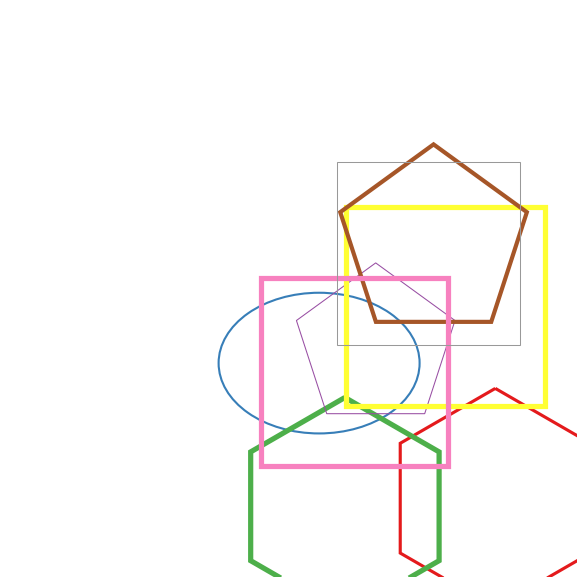[{"shape": "hexagon", "thickness": 1.5, "radius": 0.95, "center": [0.858, 0.136]}, {"shape": "oval", "thickness": 1, "radius": 0.87, "center": [0.553, 0.37]}, {"shape": "hexagon", "thickness": 2.5, "radius": 0.94, "center": [0.597, 0.122]}, {"shape": "pentagon", "thickness": 0.5, "radius": 0.72, "center": [0.651, 0.4]}, {"shape": "square", "thickness": 2.5, "radius": 0.86, "center": [0.771, 0.468]}, {"shape": "pentagon", "thickness": 2, "radius": 0.85, "center": [0.751, 0.579]}, {"shape": "square", "thickness": 2.5, "radius": 0.81, "center": [0.614, 0.354]}, {"shape": "square", "thickness": 0.5, "radius": 0.79, "center": [0.742, 0.561]}]